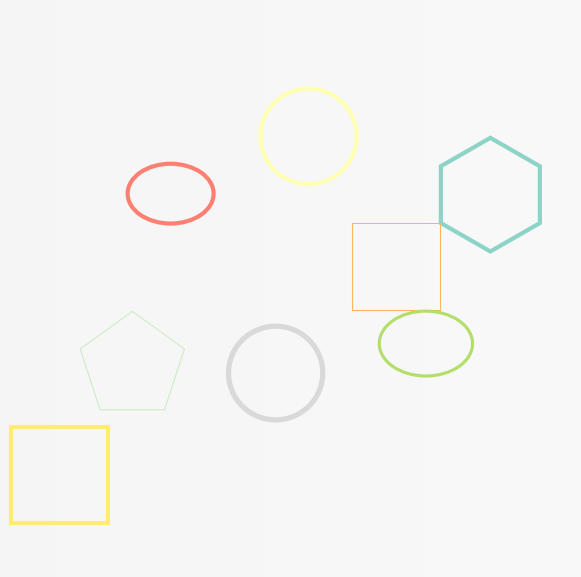[{"shape": "hexagon", "thickness": 2, "radius": 0.49, "center": [0.844, 0.662]}, {"shape": "circle", "thickness": 2, "radius": 0.41, "center": [0.531, 0.763]}, {"shape": "oval", "thickness": 2, "radius": 0.37, "center": [0.294, 0.664]}, {"shape": "square", "thickness": 0.5, "radius": 0.38, "center": [0.681, 0.538]}, {"shape": "oval", "thickness": 1.5, "radius": 0.4, "center": [0.733, 0.404]}, {"shape": "circle", "thickness": 2.5, "radius": 0.41, "center": [0.474, 0.353]}, {"shape": "pentagon", "thickness": 0.5, "radius": 0.47, "center": [0.228, 0.366]}, {"shape": "square", "thickness": 2, "radius": 0.42, "center": [0.102, 0.177]}]